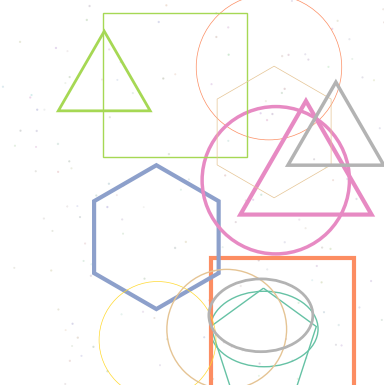[{"shape": "oval", "thickness": 1, "radius": 0.7, "center": [0.686, 0.145]}, {"shape": "pentagon", "thickness": 1, "radius": 0.72, "center": [0.684, 0.107]}, {"shape": "square", "thickness": 3, "radius": 0.93, "center": [0.733, 0.144]}, {"shape": "circle", "thickness": 0.5, "radius": 0.94, "center": [0.699, 0.826]}, {"shape": "hexagon", "thickness": 3, "radius": 0.93, "center": [0.406, 0.384]}, {"shape": "circle", "thickness": 2.5, "radius": 0.96, "center": [0.716, 0.532]}, {"shape": "triangle", "thickness": 3, "radius": 0.98, "center": [0.795, 0.541]}, {"shape": "square", "thickness": 1, "radius": 0.94, "center": [0.455, 0.78]}, {"shape": "triangle", "thickness": 2, "radius": 0.69, "center": [0.271, 0.781]}, {"shape": "circle", "thickness": 0.5, "radius": 0.76, "center": [0.409, 0.117]}, {"shape": "circle", "thickness": 1, "radius": 0.78, "center": [0.589, 0.145]}, {"shape": "hexagon", "thickness": 0.5, "radius": 0.85, "center": [0.712, 0.657]}, {"shape": "triangle", "thickness": 2.5, "radius": 0.72, "center": [0.872, 0.643]}, {"shape": "oval", "thickness": 2, "radius": 0.67, "center": [0.678, 0.181]}]